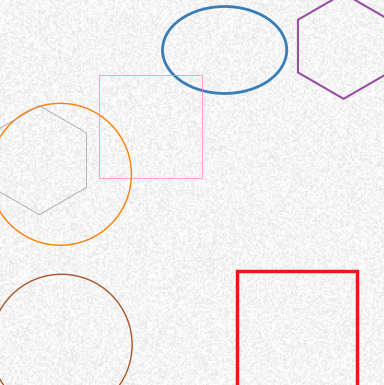[{"shape": "square", "thickness": 2.5, "radius": 0.78, "center": [0.771, 0.14]}, {"shape": "oval", "thickness": 2, "radius": 0.81, "center": [0.583, 0.87]}, {"shape": "hexagon", "thickness": 1.5, "radius": 0.68, "center": [0.893, 0.88]}, {"shape": "circle", "thickness": 1, "radius": 0.92, "center": [0.157, 0.547]}, {"shape": "circle", "thickness": 1, "radius": 0.92, "center": [0.16, 0.104]}, {"shape": "square", "thickness": 0.5, "radius": 0.67, "center": [0.39, 0.671]}, {"shape": "hexagon", "thickness": 0.5, "radius": 0.71, "center": [0.102, 0.584]}]